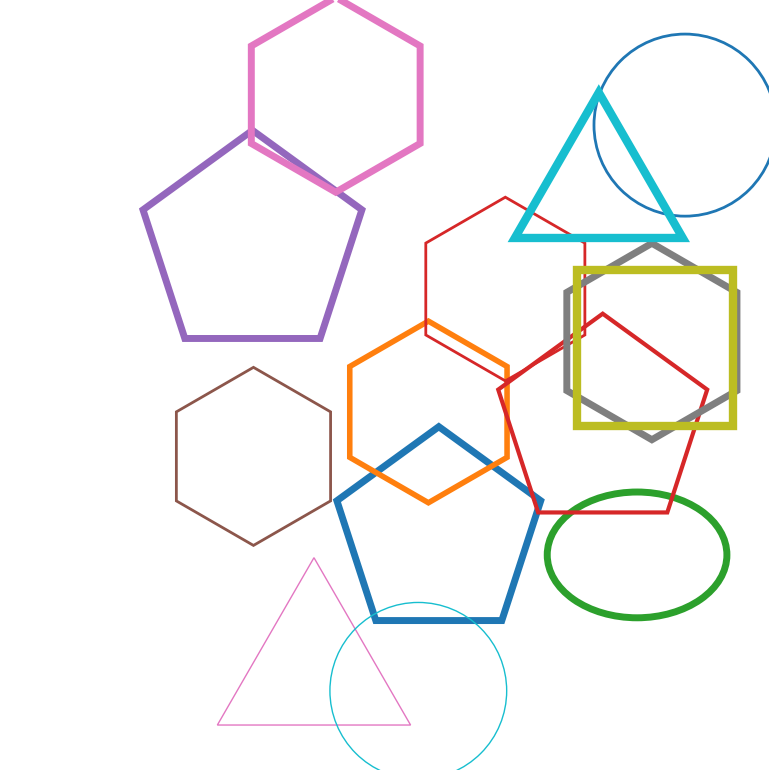[{"shape": "pentagon", "thickness": 2.5, "radius": 0.7, "center": [0.57, 0.307]}, {"shape": "circle", "thickness": 1, "radius": 0.59, "center": [0.89, 0.838]}, {"shape": "hexagon", "thickness": 2, "radius": 0.59, "center": [0.556, 0.465]}, {"shape": "oval", "thickness": 2.5, "radius": 0.58, "center": [0.827, 0.279]}, {"shape": "pentagon", "thickness": 1.5, "radius": 0.71, "center": [0.783, 0.45]}, {"shape": "hexagon", "thickness": 1, "radius": 0.6, "center": [0.656, 0.625]}, {"shape": "pentagon", "thickness": 2.5, "radius": 0.75, "center": [0.328, 0.681]}, {"shape": "hexagon", "thickness": 1, "radius": 0.58, "center": [0.329, 0.407]}, {"shape": "hexagon", "thickness": 2.5, "radius": 0.63, "center": [0.436, 0.877]}, {"shape": "triangle", "thickness": 0.5, "radius": 0.72, "center": [0.408, 0.131]}, {"shape": "hexagon", "thickness": 2.5, "radius": 0.64, "center": [0.847, 0.557]}, {"shape": "square", "thickness": 3, "radius": 0.51, "center": [0.85, 0.548]}, {"shape": "circle", "thickness": 0.5, "radius": 0.57, "center": [0.543, 0.103]}, {"shape": "triangle", "thickness": 3, "radius": 0.63, "center": [0.778, 0.754]}]